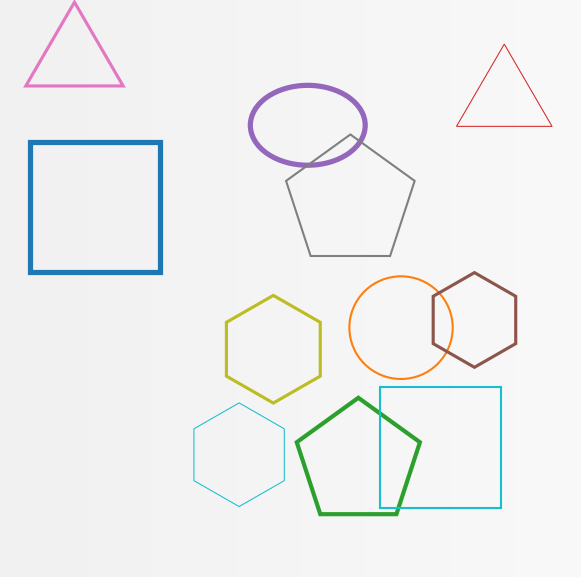[{"shape": "square", "thickness": 2.5, "radius": 0.56, "center": [0.163, 0.641]}, {"shape": "circle", "thickness": 1, "radius": 0.44, "center": [0.69, 0.432]}, {"shape": "pentagon", "thickness": 2, "radius": 0.56, "center": [0.617, 0.199]}, {"shape": "triangle", "thickness": 0.5, "radius": 0.47, "center": [0.868, 0.828]}, {"shape": "oval", "thickness": 2.5, "radius": 0.49, "center": [0.529, 0.782]}, {"shape": "hexagon", "thickness": 1.5, "radius": 0.41, "center": [0.816, 0.445]}, {"shape": "triangle", "thickness": 1.5, "radius": 0.48, "center": [0.128, 0.899]}, {"shape": "pentagon", "thickness": 1, "radius": 0.58, "center": [0.603, 0.65]}, {"shape": "hexagon", "thickness": 1.5, "radius": 0.47, "center": [0.47, 0.394]}, {"shape": "square", "thickness": 1, "radius": 0.52, "center": [0.758, 0.225]}, {"shape": "hexagon", "thickness": 0.5, "radius": 0.45, "center": [0.411, 0.212]}]